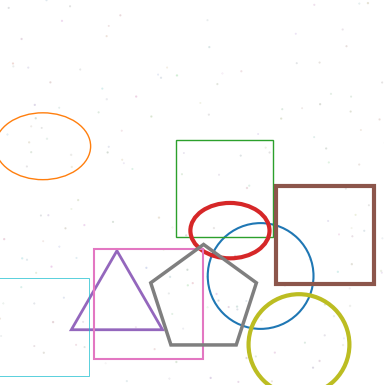[{"shape": "circle", "thickness": 1.5, "radius": 0.69, "center": [0.677, 0.283]}, {"shape": "oval", "thickness": 1, "radius": 0.62, "center": [0.111, 0.62]}, {"shape": "square", "thickness": 1, "radius": 0.63, "center": [0.583, 0.511]}, {"shape": "oval", "thickness": 3, "radius": 0.51, "center": [0.597, 0.401]}, {"shape": "triangle", "thickness": 2, "radius": 0.68, "center": [0.304, 0.212]}, {"shape": "square", "thickness": 3, "radius": 0.63, "center": [0.844, 0.389]}, {"shape": "square", "thickness": 1.5, "radius": 0.71, "center": [0.386, 0.21]}, {"shape": "pentagon", "thickness": 2.5, "radius": 0.72, "center": [0.529, 0.221]}, {"shape": "circle", "thickness": 3, "radius": 0.65, "center": [0.777, 0.105]}, {"shape": "square", "thickness": 0.5, "radius": 0.63, "center": [0.104, 0.151]}]